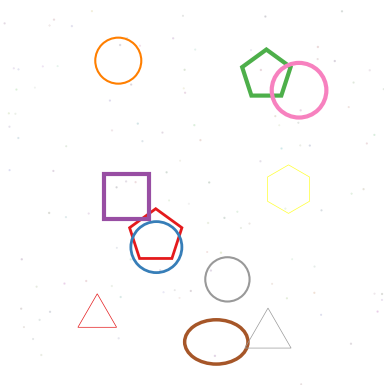[{"shape": "pentagon", "thickness": 2, "radius": 0.36, "center": [0.405, 0.386]}, {"shape": "triangle", "thickness": 0.5, "radius": 0.29, "center": [0.253, 0.179]}, {"shape": "circle", "thickness": 2, "radius": 0.33, "center": [0.406, 0.358]}, {"shape": "pentagon", "thickness": 3, "radius": 0.33, "center": [0.692, 0.805]}, {"shape": "square", "thickness": 3, "radius": 0.29, "center": [0.329, 0.489]}, {"shape": "circle", "thickness": 1.5, "radius": 0.3, "center": [0.307, 0.842]}, {"shape": "hexagon", "thickness": 0.5, "radius": 0.32, "center": [0.749, 0.509]}, {"shape": "oval", "thickness": 2.5, "radius": 0.41, "center": [0.562, 0.112]}, {"shape": "circle", "thickness": 3, "radius": 0.35, "center": [0.777, 0.766]}, {"shape": "triangle", "thickness": 0.5, "radius": 0.35, "center": [0.696, 0.131]}, {"shape": "circle", "thickness": 1.5, "radius": 0.29, "center": [0.591, 0.274]}]